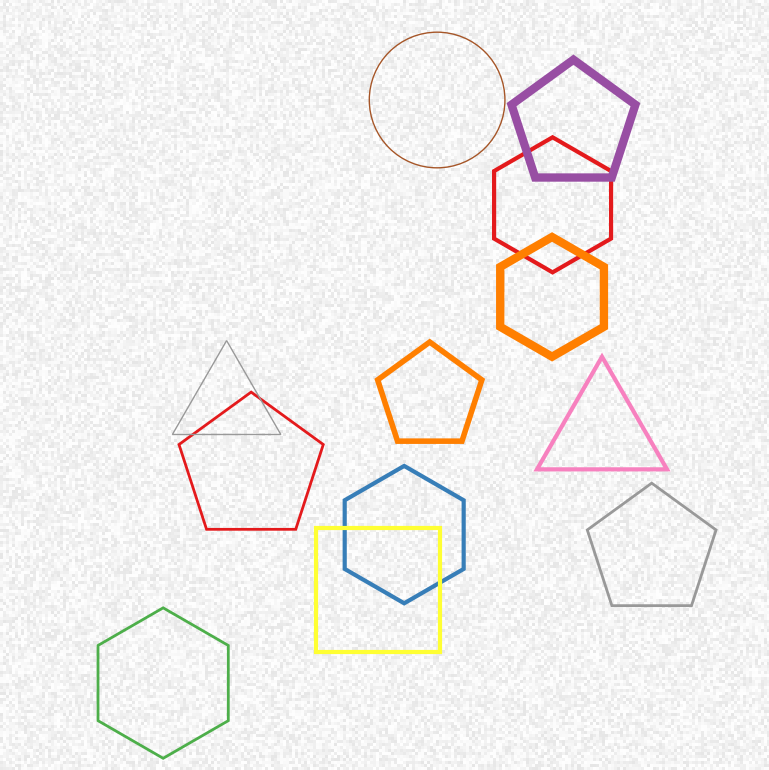[{"shape": "pentagon", "thickness": 1, "radius": 0.49, "center": [0.326, 0.392]}, {"shape": "hexagon", "thickness": 1.5, "radius": 0.44, "center": [0.718, 0.734]}, {"shape": "hexagon", "thickness": 1.5, "radius": 0.45, "center": [0.525, 0.306]}, {"shape": "hexagon", "thickness": 1, "radius": 0.49, "center": [0.212, 0.113]}, {"shape": "pentagon", "thickness": 3, "radius": 0.42, "center": [0.745, 0.838]}, {"shape": "pentagon", "thickness": 2, "radius": 0.36, "center": [0.558, 0.485]}, {"shape": "hexagon", "thickness": 3, "radius": 0.39, "center": [0.717, 0.614]}, {"shape": "square", "thickness": 1.5, "radius": 0.4, "center": [0.491, 0.234]}, {"shape": "circle", "thickness": 0.5, "radius": 0.44, "center": [0.568, 0.87]}, {"shape": "triangle", "thickness": 1.5, "radius": 0.49, "center": [0.782, 0.439]}, {"shape": "triangle", "thickness": 0.5, "radius": 0.41, "center": [0.294, 0.476]}, {"shape": "pentagon", "thickness": 1, "radius": 0.44, "center": [0.846, 0.285]}]